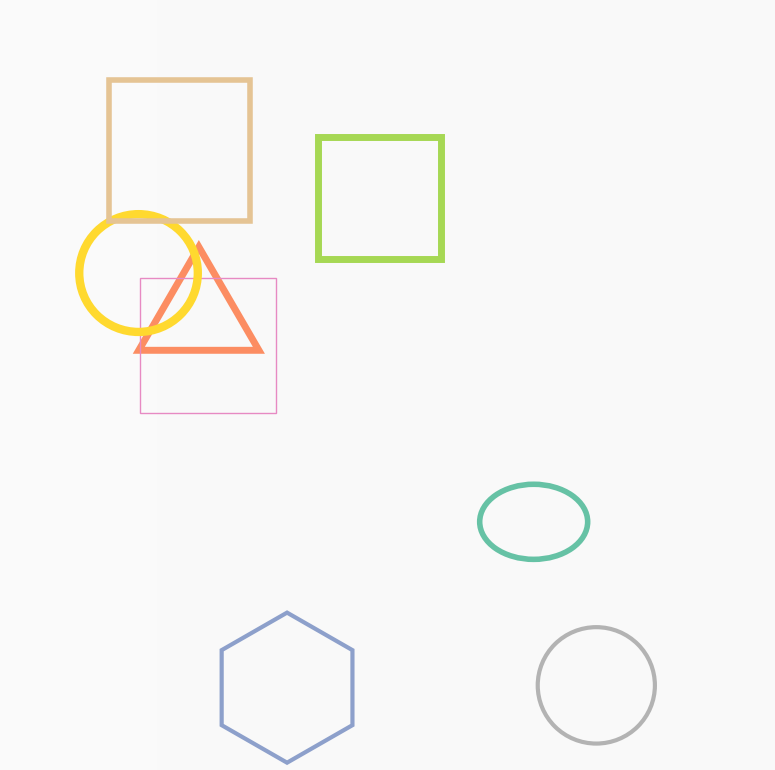[{"shape": "oval", "thickness": 2, "radius": 0.35, "center": [0.689, 0.322]}, {"shape": "triangle", "thickness": 2.5, "radius": 0.45, "center": [0.257, 0.59]}, {"shape": "hexagon", "thickness": 1.5, "radius": 0.49, "center": [0.37, 0.107]}, {"shape": "square", "thickness": 0.5, "radius": 0.44, "center": [0.268, 0.552]}, {"shape": "square", "thickness": 2.5, "radius": 0.4, "center": [0.489, 0.742]}, {"shape": "circle", "thickness": 3, "radius": 0.38, "center": [0.179, 0.645]}, {"shape": "square", "thickness": 2, "radius": 0.46, "center": [0.232, 0.804]}, {"shape": "circle", "thickness": 1.5, "radius": 0.38, "center": [0.769, 0.11]}]